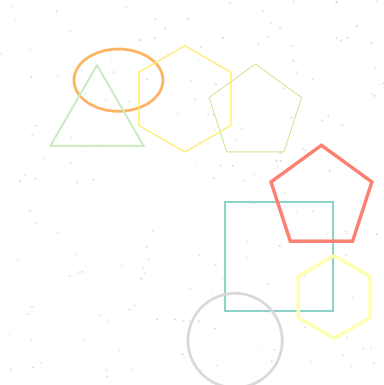[{"shape": "square", "thickness": 1.5, "radius": 0.7, "center": [0.725, 0.333]}, {"shape": "hexagon", "thickness": 2.5, "radius": 0.54, "center": [0.868, 0.229]}, {"shape": "pentagon", "thickness": 2.5, "radius": 0.69, "center": [0.835, 0.485]}, {"shape": "oval", "thickness": 2, "radius": 0.58, "center": [0.308, 0.792]}, {"shape": "pentagon", "thickness": 0.5, "radius": 0.63, "center": [0.663, 0.708]}, {"shape": "circle", "thickness": 2, "radius": 0.61, "center": [0.611, 0.116]}, {"shape": "triangle", "thickness": 1.5, "radius": 0.7, "center": [0.252, 0.691]}, {"shape": "hexagon", "thickness": 1, "radius": 0.69, "center": [0.48, 0.743]}]